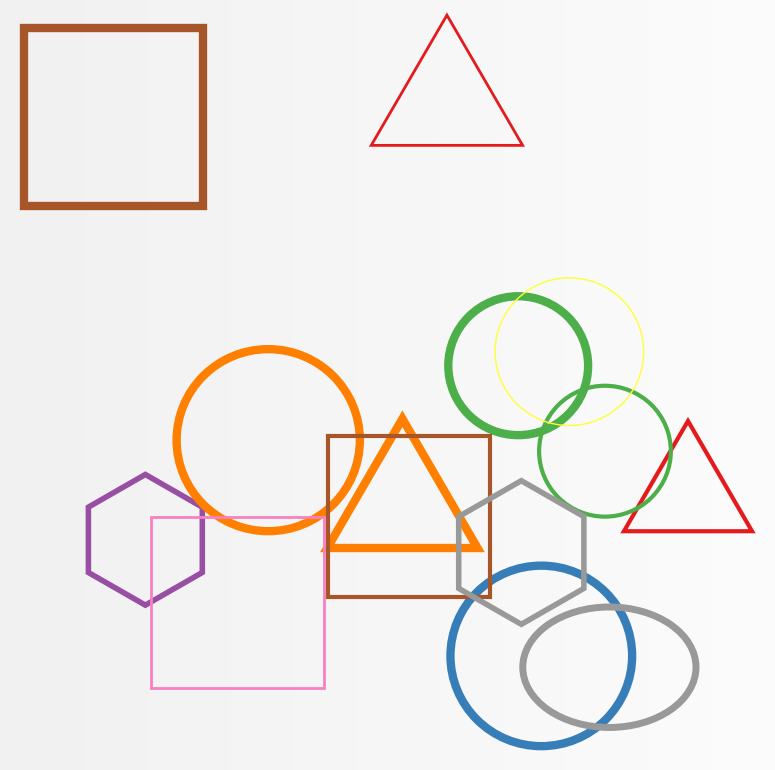[{"shape": "triangle", "thickness": 1.5, "radius": 0.48, "center": [0.888, 0.358]}, {"shape": "triangle", "thickness": 1, "radius": 0.56, "center": [0.577, 0.868]}, {"shape": "circle", "thickness": 3, "radius": 0.59, "center": [0.698, 0.148]}, {"shape": "circle", "thickness": 3, "radius": 0.45, "center": [0.669, 0.525]}, {"shape": "circle", "thickness": 1.5, "radius": 0.42, "center": [0.781, 0.414]}, {"shape": "hexagon", "thickness": 2, "radius": 0.42, "center": [0.188, 0.299]}, {"shape": "circle", "thickness": 3, "radius": 0.59, "center": [0.346, 0.428]}, {"shape": "triangle", "thickness": 3, "radius": 0.56, "center": [0.519, 0.344]}, {"shape": "circle", "thickness": 0.5, "radius": 0.48, "center": [0.735, 0.543]}, {"shape": "square", "thickness": 3, "radius": 0.58, "center": [0.146, 0.848]}, {"shape": "square", "thickness": 1.5, "radius": 0.52, "center": [0.528, 0.329]}, {"shape": "square", "thickness": 1, "radius": 0.56, "center": [0.306, 0.218]}, {"shape": "hexagon", "thickness": 2, "radius": 0.47, "center": [0.673, 0.282]}, {"shape": "oval", "thickness": 2.5, "radius": 0.56, "center": [0.786, 0.133]}]